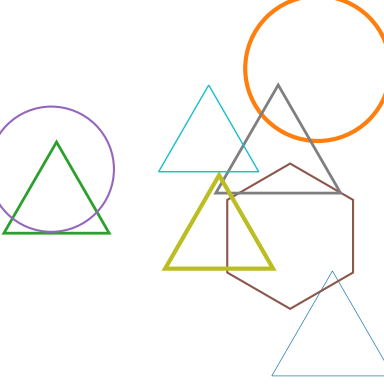[{"shape": "triangle", "thickness": 0.5, "radius": 0.91, "center": [0.863, 0.115]}, {"shape": "circle", "thickness": 3, "radius": 0.94, "center": [0.825, 0.822]}, {"shape": "triangle", "thickness": 2, "radius": 0.79, "center": [0.147, 0.473]}, {"shape": "circle", "thickness": 1.5, "radius": 0.81, "center": [0.133, 0.561]}, {"shape": "hexagon", "thickness": 1.5, "radius": 0.94, "center": [0.754, 0.386]}, {"shape": "triangle", "thickness": 2, "radius": 0.94, "center": [0.723, 0.592]}, {"shape": "triangle", "thickness": 3, "radius": 0.81, "center": [0.569, 0.383]}, {"shape": "triangle", "thickness": 1, "radius": 0.75, "center": [0.542, 0.629]}]